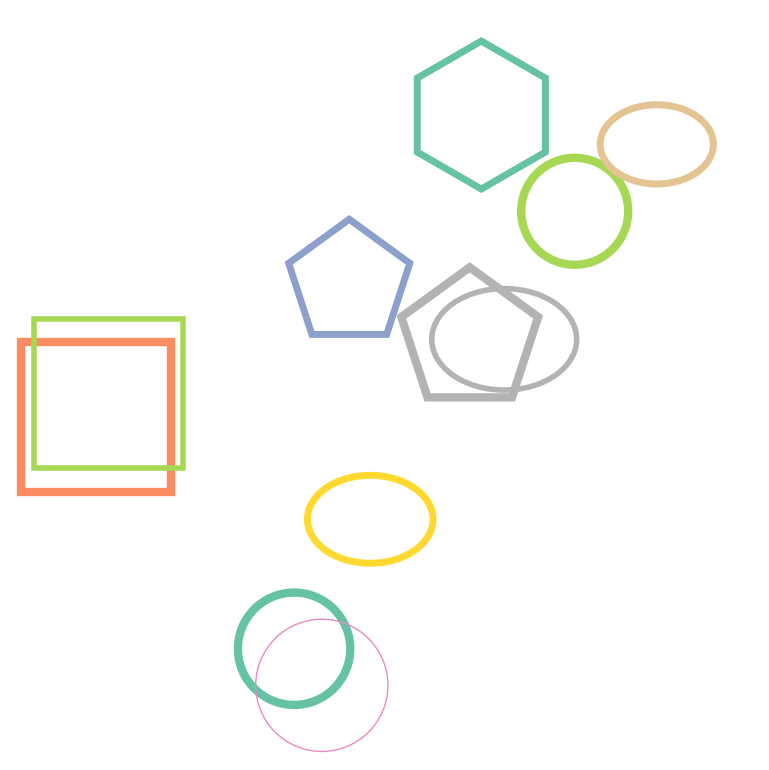[{"shape": "circle", "thickness": 3, "radius": 0.36, "center": [0.382, 0.157]}, {"shape": "hexagon", "thickness": 2.5, "radius": 0.48, "center": [0.625, 0.851]}, {"shape": "square", "thickness": 3, "radius": 0.49, "center": [0.125, 0.459]}, {"shape": "pentagon", "thickness": 2.5, "radius": 0.41, "center": [0.454, 0.633]}, {"shape": "circle", "thickness": 0.5, "radius": 0.43, "center": [0.418, 0.11]}, {"shape": "square", "thickness": 2, "radius": 0.48, "center": [0.141, 0.489]}, {"shape": "circle", "thickness": 3, "radius": 0.35, "center": [0.746, 0.726]}, {"shape": "oval", "thickness": 2.5, "radius": 0.41, "center": [0.481, 0.326]}, {"shape": "oval", "thickness": 2.5, "radius": 0.37, "center": [0.853, 0.813]}, {"shape": "pentagon", "thickness": 3, "radius": 0.47, "center": [0.61, 0.559]}, {"shape": "oval", "thickness": 2, "radius": 0.47, "center": [0.655, 0.559]}]